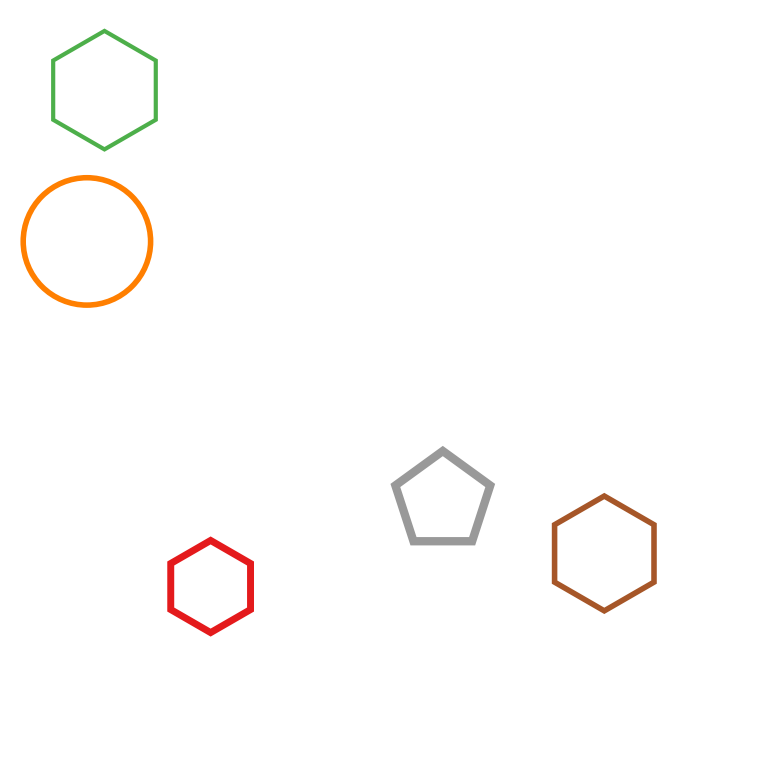[{"shape": "hexagon", "thickness": 2.5, "radius": 0.3, "center": [0.274, 0.238]}, {"shape": "hexagon", "thickness": 1.5, "radius": 0.38, "center": [0.136, 0.883]}, {"shape": "circle", "thickness": 2, "radius": 0.41, "center": [0.113, 0.686]}, {"shape": "hexagon", "thickness": 2, "radius": 0.37, "center": [0.785, 0.281]}, {"shape": "pentagon", "thickness": 3, "radius": 0.32, "center": [0.575, 0.349]}]